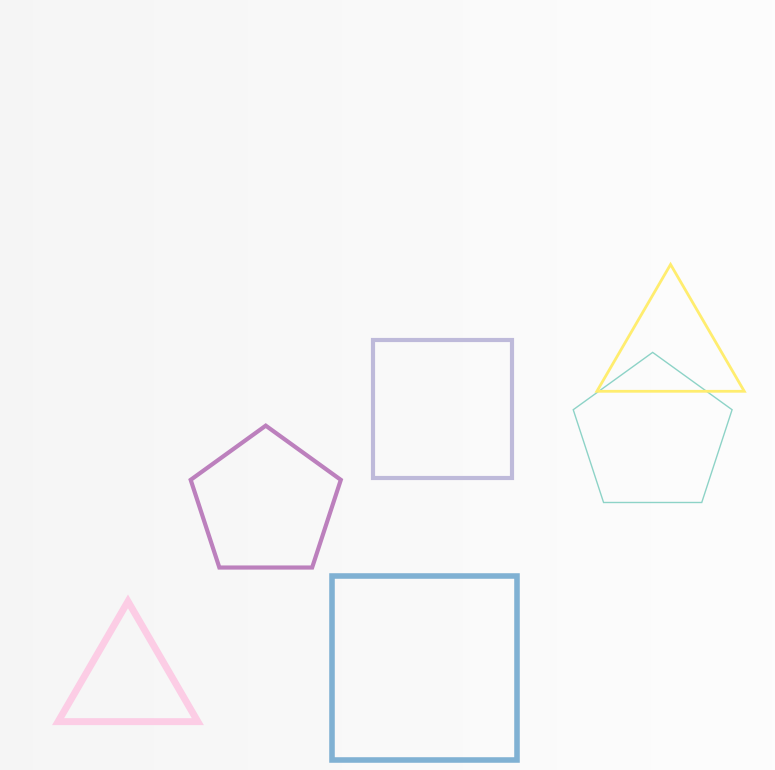[{"shape": "pentagon", "thickness": 0.5, "radius": 0.54, "center": [0.842, 0.435]}, {"shape": "square", "thickness": 1.5, "radius": 0.45, "center": [0.571, 0.469]}, {"shape": "square", "thickness": 2, "radius": 0.6, "center": [0.547, 0.132]}, {"shape": "triangle", "thickness": 2.5, "radius": 0.52, "center": [0.165, 0.115]}, {"shape": "pentagon", "thickness": 1.5, "radius": 0.51, "center": [0.343, 0.345]}, {"shape": "triangle", "thickness": 1, "radius": 0.55, "center": [0.865, 0.547]}]